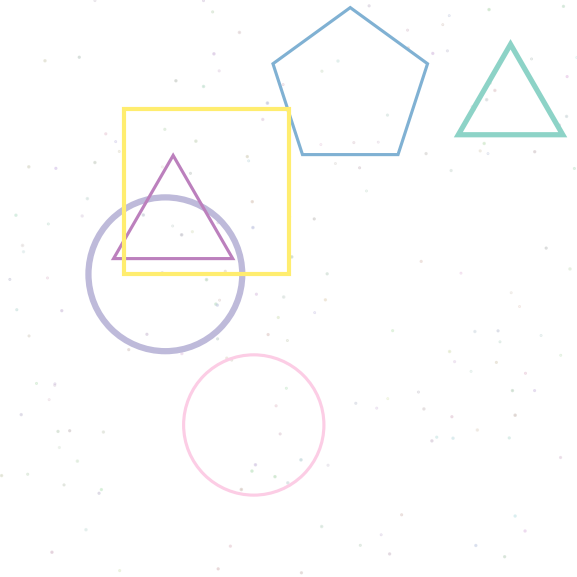[{"shape": "triangle", "thickness": 2.5, "radius": 0.52, "center": [0.884, 0.818]}, {"shape": "circle", "thickness": 3, "radius": 0.67, "center": [0.286, 0.524]}, {"shape": "pentagon", "thickness": 1.5, "radius": 0.7, "center": [0.606, 0.845]}, {"shape": "circle", "thickness": 1.5, "radius": 0.61, "center": [0.439, 0.263]}, {"shape": "triangle", "thickness": 1.5, "radius": 0.6, "center": [0.3, 0.611]}, {"shape": "square", "thickness": 2, "radius": 0.71, "center": [0.358, 0.667]}]